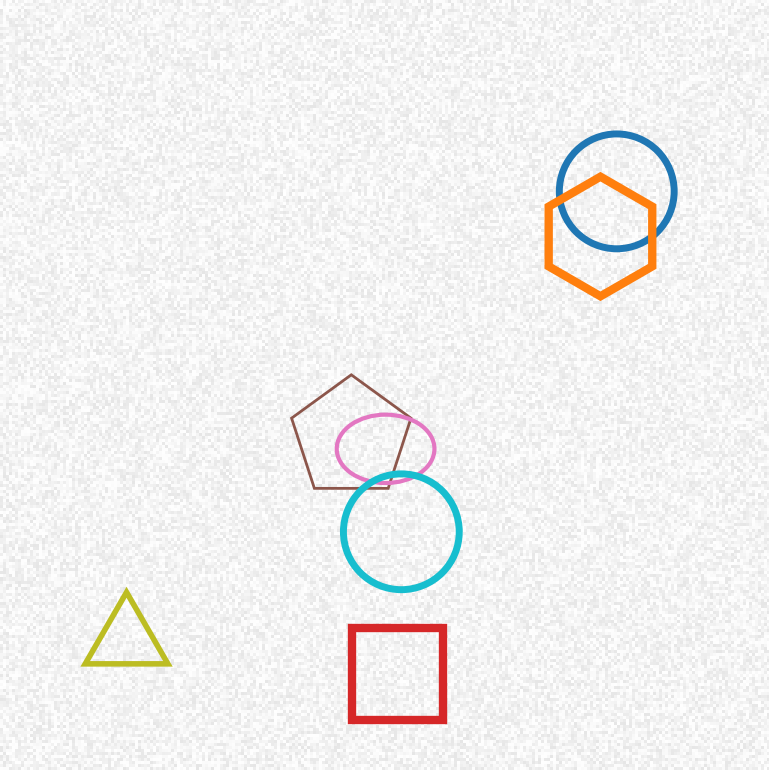[{"shape": "circle", "thickness": 2.5, "radius": 0.37, "center": [0.801, 0.751]}, {"shape": "hexagon", "thickness": 3, "radius": 0.39, "center": [0.78, 0.693]}, {"shape": "square", "thickness": 3, "radius": 0.3, "center": [0.516, 0.125]}, {"shape": "pentagon", "thickness": 1, "radius": 0.41, "center": [0.456, 0.432]}, {"shape": "oval", "thickness": 1.5, "radius": 0.32, "center": [0.501, 0.417]}, {"shape": "triangle", "thickness": 2, "radius": 0.31, "center": [0.164, 0.169]}, {"shape": "circle", "thickness": 2.5, "radius": 0.38, "center": [0.521, 0.309]}]